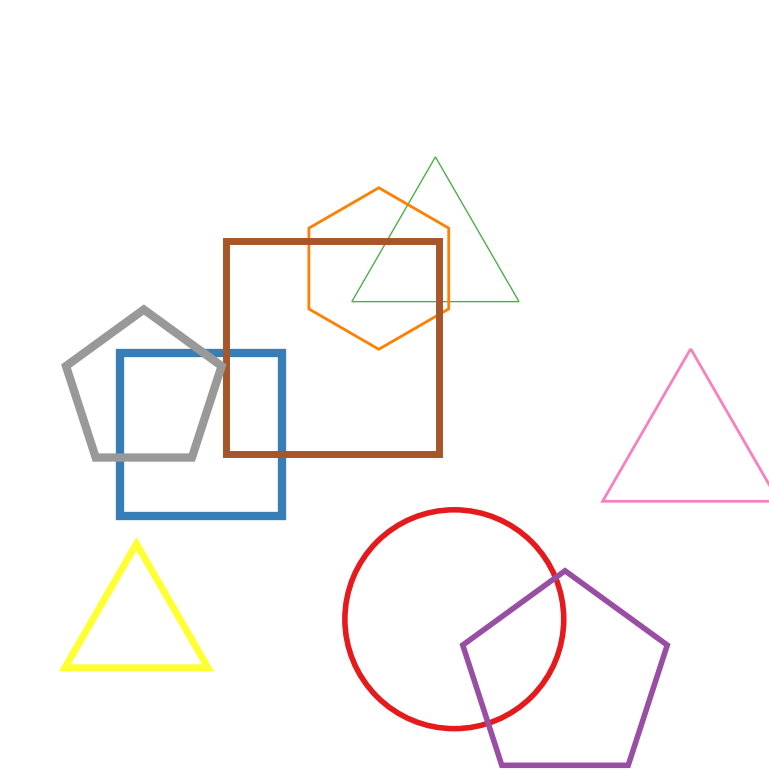[{"shape": "circle", "thickness": 2, "radius": 0.71, "center": [0.59, 0.196]}, {"shape": "square", "thickness": 3, "radius": 0.53, "center": [0.261, 0.436]}, {"shape": "triangle", "thickness": 0.5, "radius": 0.63, "center": [0.565, 0.671]}, {"shape": "pentagon", "thickness": 2, "radius": 0.7, "center": [0.734, 0.119]}, {"shape": "hexagon", "thickness": 1, "radius": 0.52, "center": [0.492, 0.651]}, {"shape": "triangle", "thickness": 2.5, "radius": 0.54, "center": [0.177, 0.186]}, {"shape": "square", "thickness": 2.5, "radius": 0.69, "center": [0.431, 0.548]}, {"shape": "triangle", "thickness": 1, "radius": 0.66, "center": [0.897, 0.415]}, {"shape": "pentagon", "thickness": 3, "radius": 0.53, "center": [0.187, 0.492]}]